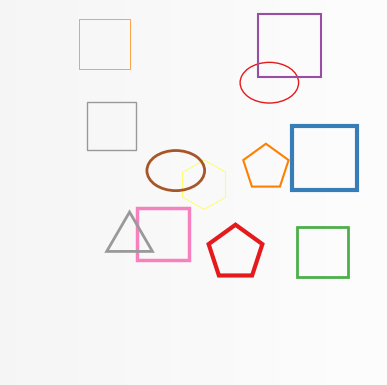[{"shape": "pentagon", "thickness": 3, "radius": 0.36, "center": [0.608, 0.343]}, {"shape": "oval", "thickness": 1, "radius": 0.38, "center": [0.695, 0.785]}, {"shape": "square", "thickness": 3, "radius": 0.42, "center": [0.838, 0.59]}, {"shape": "square", "thickness": 2, "radius": 0.33, "center": [0.833, 0.345]}, {"shape": "square", "thickness": 1.5, "radius": 0.41, "center": [0.746, 0.881]}, {"shape": "pentagon", "thickness": 1.5, "radius": 0.31, "center": [0.686, 0.565]}, {"shape": "square", "thickness": 0.5, "radius": 0.32, "center": [0.27, 0.886]}, {"shape": "hexagon", "thickness": 0.5, "radius": 0.32, "center": [0.527, 0.52]}, {"shape": "oval", "thickness": 2, "radius": 0.37, "center": [0.454, 0.557]}, {"shape": "square", "thickness": 2.5, "radius": 0.34, "center": [0.421, 0.393]}, {"shape": "triangle", "thickness": 2, "radius": 0.34, "center": [0.334, 0.381]}, {"shape": "square", "thickness": 1, "radius": 0.31, "center": [0.288, 0.672]}]